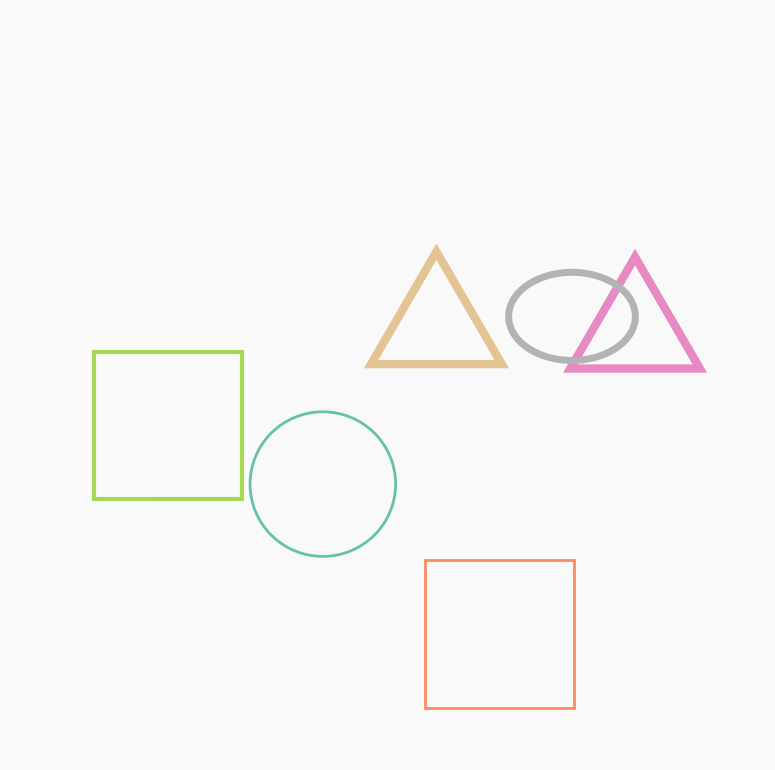[{"shape": "circle", "thickness": 1, "radius": 0.47, "center": [0.417, 0.371]}, {"shape": "square", "thickness": 1, "radius": 0.48, "center": [0.644, 0.177]}, {"shape": "triangle", "thickness": 3, "radius": 0.48, "center": [0.819, 0.57]}, {"shape": "square", "thickness": 1.5, "radius": 0.48, "center": [0.217, 0.447]}, {"shape": "triangle", "thickness": 3, "radius": 0.49, "center": [0.563, 0.576]}, {"shape": "oval", "thickness": 2.5, "radius": 0.41, "center": [0.738, 0.589]}]